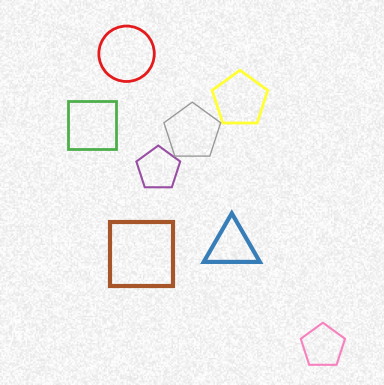[{"shape": "circle", "thickness": 2, "radius": 0.36, "center": [0.329, 0.86]}, {"shape": "triangle", "thickness": 3, "radius": 0.42, "center": [0.602, 0.362]}, {"shape": "square", "thickness": 2, "radius": 0.31, "center": [0.24, 0.674]}, {"shape": "pentagon", "thickness": 1.5, "radius": 0.3, "center": [0.411, 0.562]}, {"shape": "pentagon", "thickness": 2, "radius": 0.38, "center": [0.623, 0.742]}, {"shape": "square", "thickness": 3, "radius": 0.41, "center": [0.368, 0.34]}, {"shape": "pentagon", "thickness": 1.5, "radius": 0.3, "center": [0.839, 0.101]}, {"shape": "pentagon", "thickness": 1, "radius": 0.39, "center": [0.499, 0.657]}]